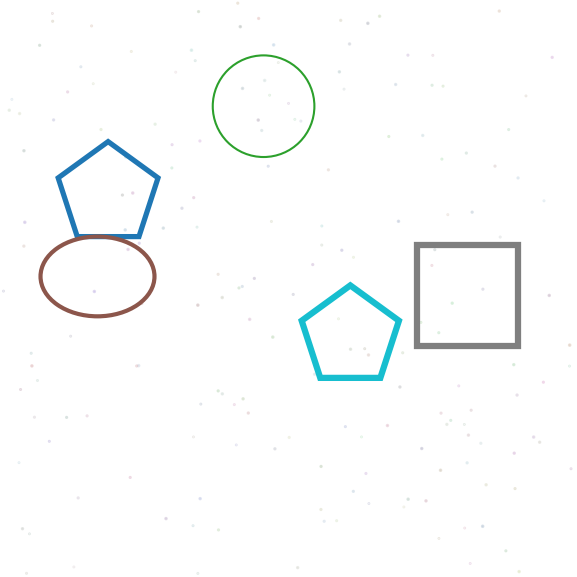[{"shape": "pentagon", "thickness": 2.5, "radius": 0.45, "center": [0.187, 0.663]}, {"shape": "circle", "thickness": 1, "radius": 0.44, "center": [0.456, 0.815]}, {"shape": "oval", "thickness": 2, "radius": 0.49, "center": [0.169, 0.52]}, {"shape": "square", "thickness": 3, "radius": 0.44, "center": [0.809, 0.487]}, {"shape": "pentagon", "thickness": 3, "radius": 0.44, "center": [0.607, 0.416]}]